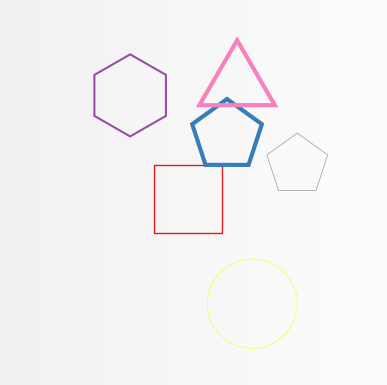[{"shape": "square", "thickness": 1, "radius": 0.44, "center": [0.485, 0.483]}, {"shape": "pentagon", "thickness": 3, "radius": 0.47, "center": [0.586, 0.648]}, {"shape": "hexagon", "thickness": 1.5, "radius": 0.53, "center": [0.336, 0.752]}, {"shape": "circle", "thickness": 0.5, "radius": 0.58, "center": [0.651, 0.211]}, {"shape": "triangle", "thickness": 3, "radius": 0.56, "center": [0.612, 0.783]}, {"shape": "pentagon", "thickness": 0.5, "radius": 0.41, "center": [0.767, 0.572]}]